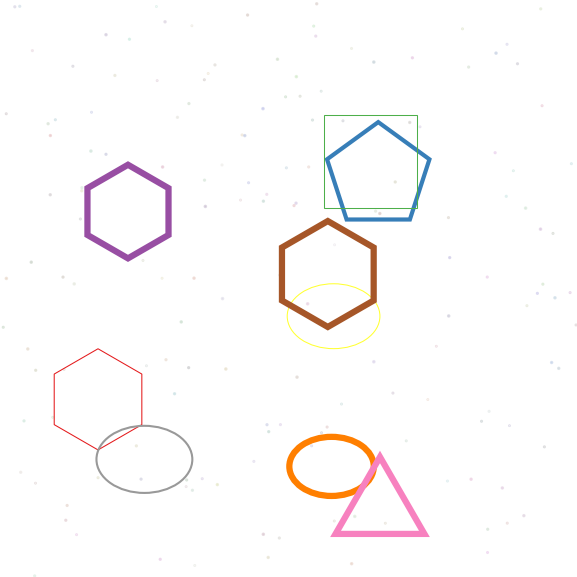[{"shape": "hexagon", "thickness": 0.5, "radius": 0.44, "center": [0.17, 0.308]}, {"shape": "pentagon", "thickness": 2, "radius": 0.47, "center": [0.655, 0.694]}, {"shape": "square", "thickness": 0.5, "radius": 0.4, "center": [0.641, 0.719]}, {"shape": "hexagon", "thickness": 3, "radius": 0.41, "center": [0.222, 0.633]}, {"shape": "oval", "thickness": 3, "radius": 0.37, "center": [0.574, 0.192]}, {"shape": "oval", "thickness": 0.5, "radius": 0.4, "center": [0.578, 0.452]}, {"shape": "hexagon", "thickness": 3, "radius": 0.46, "center": [0.568, 0.525]}, {"shape": "triangle", "thickness": 3, "radius": 0.44, "center": [0.658, 0.119]}, {"shape": "oval", "thickness": 1, "radius": 0.42, "center": [0.25, 0.204]}]